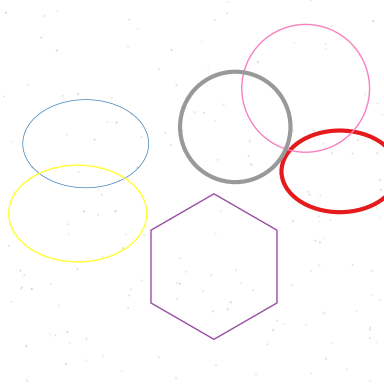[{"shape": "oval", "thickness": 3, "radius": 0.76, "center": [0.883, 0.555]}, {"shape": "oval", "thickness": 0.5, "radius": 0.82, "center": [0.223, 0.627]}, {"shape": "hexagon", "thickness": 1, "radius": 0.94, "center": [0.556, 0.308]}, {"shape": "oval", "thickness": 1, "radius": 0.9, "center": [0.202, 0.445]}, {"shape": "circle", "thickness": 1, "radius": 0.83, "center": [0.794, 0.771]}, {"shape": "circle", "thickness": 3, "radius": 0.72, "center": [0.611, 0.67]}]